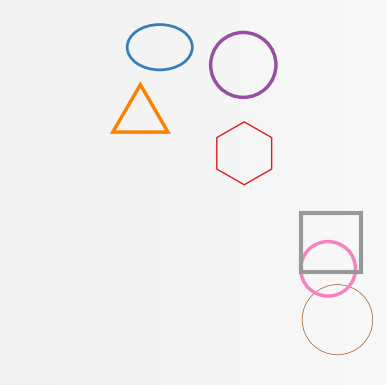[{"shape": "hexagon", "thickness": 1, "radius": 0.41, "center": [0.63, 0.602]}, {"shape": "oval", "thickness": 2, "radius": 0.42, "center": [0.412, 0.877]}, {"shape": "circle", "thickness": 2.5, "radius": 0.42, "center": [0.628, 0.831]}, {"shape": "triangle", "thickness": 2.5, "radius": 0.41, "center": [0.362, 0.698]}, {"shape": "circle", "thickness": 0.5, "radius": 0.46, "center": [0.871, 0.17]}, {"shape": "circle", "thickness": 2.5, "radius": 0.35, "center": [0.847, 0.302]}, {"shape": "square", "thickness": 3, "radius": 0.38, "center": [0.854, 0.371]}]